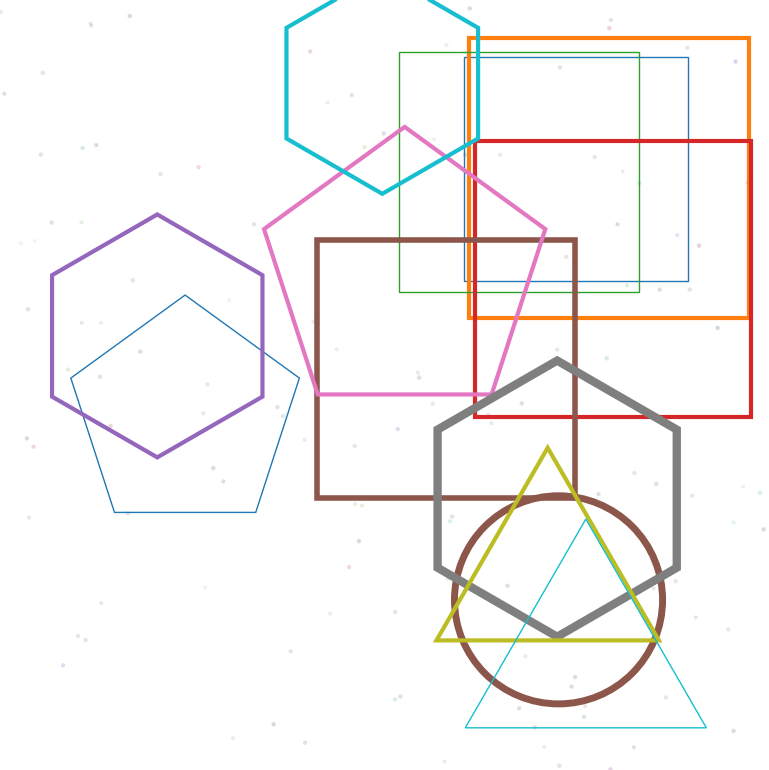[{"shape": "pentagon", "thickness": 0.5, "radius": 0.78, "center": [0.24, 0.461]}, {"shape": "square", "thickness": 0.5, "radius": 0.73, "center": [0.748, 0.781]}, {"shape": "square", "thickness": 1.5, "radius": 0.91, "center": [0.791, 0.769]}, {"shape": "square", "thickness": 0.5, "radius": 0.78, "center": [0.673, 0.777]}, {"shape": "square", "thickness": 1.5, "radius": 0.89, "center": [0.796, 0.637]}, {"shape": "hexagon", "thickness": 1.5, "radius": 0.79, "center": [0.204, 0.564]}, {"shape": "circle", "thickness": 2.5, "radius": 0.68, "center": [0.725, 0.221]}, {"shape": "square", "thickness": 2, "radius": 0.84, "center": [0.579, 0.521]}, {"shape": "pentagon", "thickness": 1.5, "radius": 0.96, "center": [0.526, 0.643]}, {"shape": "hexagon", "thickness": 3, "radius": 0.9, "center": [0.724, 0.352]}, {"shape": "triangle", "thickness": 1.5, "radius": 0.83, "center": [0.711, 0.252]}, {"shape": "triangle", "thickness": 0.5, "radius": 0.9, "center": [0.761, 0.145]}, {"shape": "hexagon", "thickness": 1.5, "radius": 0.72, "center": [0.496, 0.892]}]